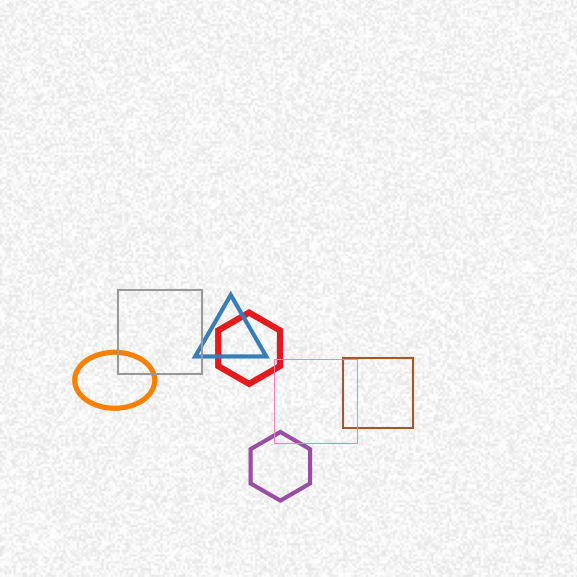[{"shape": "hexagon", "thickness": 3, "radius": 0.31, "center": [0.431, 0.396]}, {"shape": "triangle", "thickness": 2, "radius": 0.36, "center": [0.4, 0.417]}, {"shape": "hexagon", "thickness": 2, "radius": 0.3, "center": [0.485, 0.192]}, {"shape": "oval", "thickness": 2.5, "radius": 0.35, "center": [0.199, 0.341]}, {"shape": "square", "thickness": 1, "radius": 0.3, "center": [0.655, 0.318]}, {"shape": "square", "thickness": 0.5, "radius": 0.36, "center": [0.547, 0.305]}, {"shape": "square", "thickness": 1, "radius": 0.36, "center": [0.277, 0.424]}]